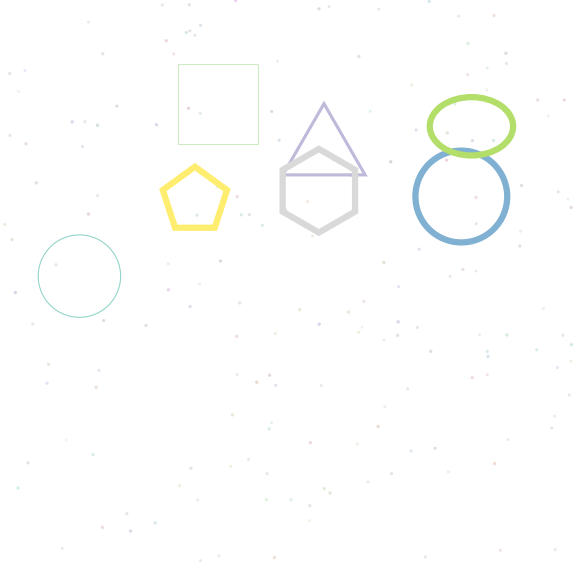[{"shape": "circle", "thickness": 0.5, "radius": 0.36, "center": [0.138, 0.521]}, {"shape": "triangle", "thickness": 1.5, "radius": 0.41, "center": [0.561, 0.737]}, {"shape": "circle", "thickness": 3, "radius": 0.4, "center": [0.799, 0.659]}, {"shape": "oval", "thickness": 3, "radius": 0.36, "center": [0.816, 0.78]}, {"shape": "hexagon", "thickness": 3, "radius": 0.36, "center": [0.552, 0.669]}, {"shape": "square", "thickness": 0.5, "radius": 0.35, "center": [0.378, 0.819]}, {"shape": "pentagon", "thickness": 3, "radius": 0.29, "center": [0.337, 0.652]}]